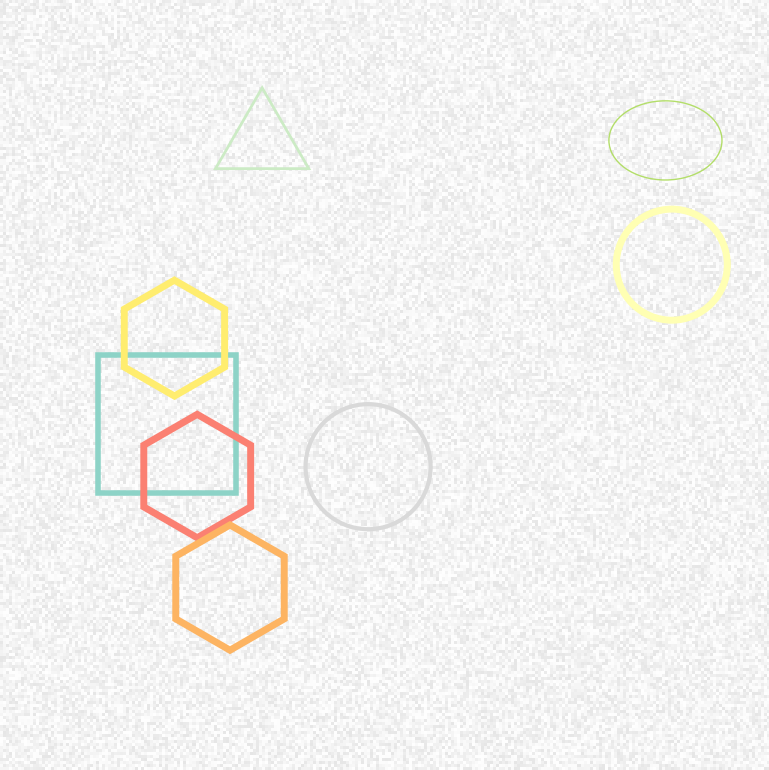[{"shape": "square", "thickness": 2, "radius": 0.45, "center": [0.217, 0.45]}, {"shape": "circle", "thickness": 2.5, "radius": 0.36, "center": [0.872, 0.656]}, {"shape": "hexagon", "thickness": 2.5, "radius": 0.4, "center": [0.256, 0.382]}, {"shape": "hexagon", "thickness": 2.5, "radius": 0.41, "center": [0.299, 0.237]}, {"shape": "oval", "thickness": 0.5, "radius": 0.37, "center": [0.864, 0.818]}, {"shape": "circle", "thickness": 1.5, "radius": 0.41, "center": [0.478, 0.394]}, {"shape": "triangle", "thickness": 1, "radius": 0.35, "center": [0.34, 0.816]}, {"shape": "hexagon", "thickness": 2.5, "radius": 0.38, "center": [0.227, 0.561]}]